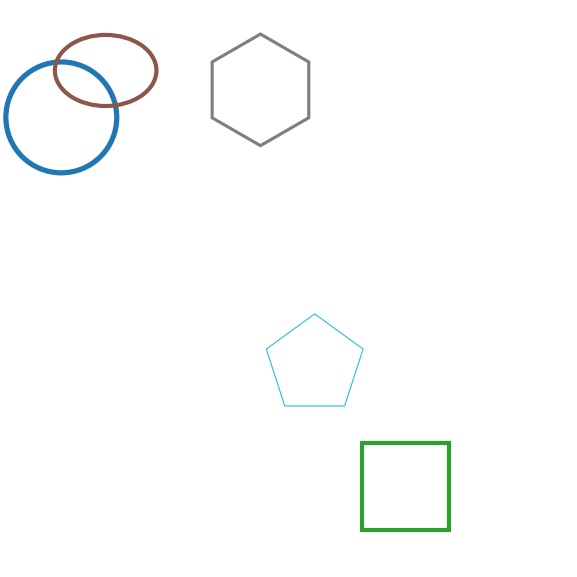[{"shape": "circle", "thickness": 2.5, "radius": 0.48, "center": [0.106, 0.796]}, {"shape": "square", "thickness": 2, "radius": 0.38, "center": [0.702, 0.157]}, {"shape": "oval", "thickness": 2, "radius": 0.44, "center": [0.183, 0.877]}, {"shape": "hexagon", "thickness": 1.5, "radius": 0.48, "center": [0.451, 0.844]}, {"shape": "pentagon", "thickness": 0.5, "radius": 0.44, "center": [0.545, 0.367]}]